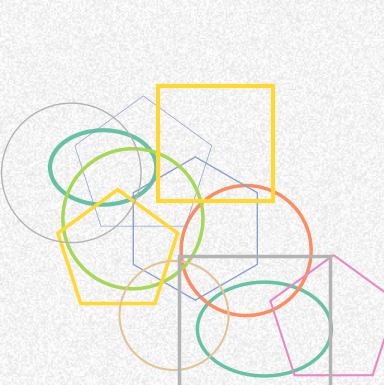[{"shape": "oval", "thickness": 3, "radius": 0.69, "center": [0.268, 0.565]}, {"shape": "oval", "thickness": 2.5, "radius": 0.87, "center": [0.687, 0.145]}, {"shape": "circle", "thickness": 2.5, "radius": 0.84, "center": [0.639, 0.349]}, {"shape": "pentagon", "thickness": 0.5, "radius": 0.94, "center": [0.372, 0.564]}, {"shape": "hexagon", "thickness": 1, "radius": 0.93, "center": [0.507, 0.406]}, {"shape": "pentagon", "thickness": 1.5, "radius": 0.86, "center": [0.866, 0.165]}, {"shape": "circle", "thickness": 2.5, "radius": 0.91, "center": [0.345, 0.432]}, {"shape": "pentagon", "thickness": 2.5, "radius": 0.82, "center": [0.306, 0.344]}, {"shape": "square", "thickness": 3, "radius": 0.75, "center": [0.56, 0.628]}, {"shape": "circle", "thickness": 1.5, "radius": 0.71, "center": [0.452, 0.181]}, {"shape": "square", "thickness": 2.5, "radius": 0.98, "center": [0.661, 0.139]}, {"shape": "circle", "thickness": 1, "radius": 0.91, "center": [0.185, 0.551]}]